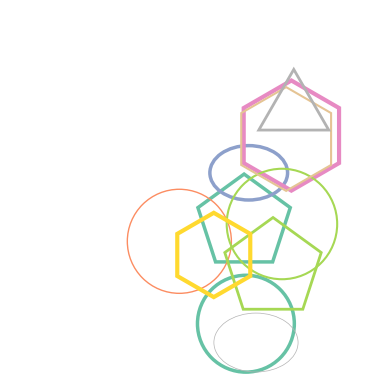[{"shape": "circle", "thickness": 2.5, "radius": 0.63, "center": [0.639, 0.159]}, {"shape": "pentagon", "thickness": 2.5, "radius": 0.63, "center": [0.634, 0.422]}, {"shape": "circle", "thickness": 1, "radius": 0.68, "center": [0.466, 0.373]}, {"shape": "oval", "thickness": 2.5, "radius": 0.5, "center": [0.646, 0.551]}, {"shape": "hexagon", "thickness": 3, "radius": 0.71, "center": [0.757, 0.648]}, {"shape": "pentagon", "thickness": 2, "radius": 0.66, "center": [0.709, 0.303]}, {"shape": "circle", "thickness": 1.5, "radius": 0.72, "center": [0.732, 0.418]}, {"shape": "hexagon", "thickness": 3, "radius": 0.55, "center": [0.555, 0.338]}, {"shape": "hexagon", "thickness": 1.5, "radius": 0.67, "center": [0.743, 0.639]}, {"shape": "triangle", "thickness": 2, "radius": 0.52, "center": [0.763, 0.715]}, {"shape": "oval", "thickness": 0.5, "radius": 0.55, "center": [0.665, 0.11]}]